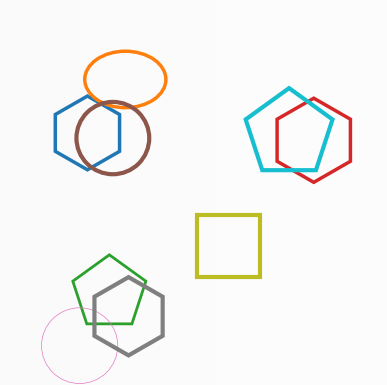[{"shape": "hexagon", "thickness": 2.5, "radius": 0.48, "center": [0.226, 0.655]}, {"shape": "oval", "thickness": 2.5, "radius": 0.52, "center": [0.323, 0.794]}, {"shape": "pentagon", "thickness": 2, "radius": 0.5, "center": [0.282, 0.239]}, {"shape": "hexagon", "thickness": 2.5, "radius": 0.55, "center": [0.81, 0.636]}, {"shape": "circle", "thickness": 3, "radius": 0.47, "center": [0.291, 0.641]}, {"shape": "circle", "thickness": 0.5, "radius": 0.49, "center": [0.206, 0.102]}, {"shape": "hexagon", "thickness": 3, "radius": 0.51, "center": [0.332, 0.179]}, {"shape": "square", "thickness": 3, "radius": 0.4, "center": [0.59, 0.361]}, {"shape": "pentagon", "thickness": 3, "radius": 0.59, "center": [0.746, 0.653]}]